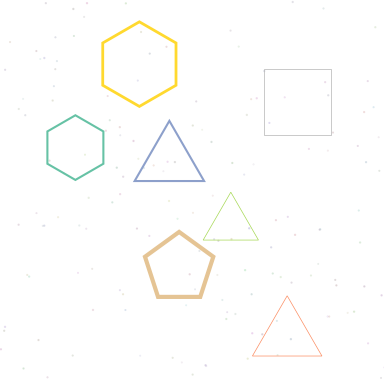[{"shape": "hexagon", "thickness": 1.5, "radius": 0.42, "center": [0.196, 0.617]}, {"shape": "triangle", "thickness": 0.5, "radius": 0.52, "center": [0.746, 0.127]}, {"shape": "triangle", "thickness": 1.5, "radius": 0.52, "center": [0.44, 0.582]}, {"shape": "triangle", "thickness": 0.5, "radius": 0.41, "center": [0.599, 0.418]}, {"shape": "hexagon", "thickness": 2, "radius": 0.55, "center": [0.362, 0.833]}, {"shape": "pentagon", "thickness": 3, "radius": 0.47, "center": [0.465, 0.304]}, {"shape": "square", "thickness": 0.5, "radius": 0.43, "center": [0.773, 0.736]}]